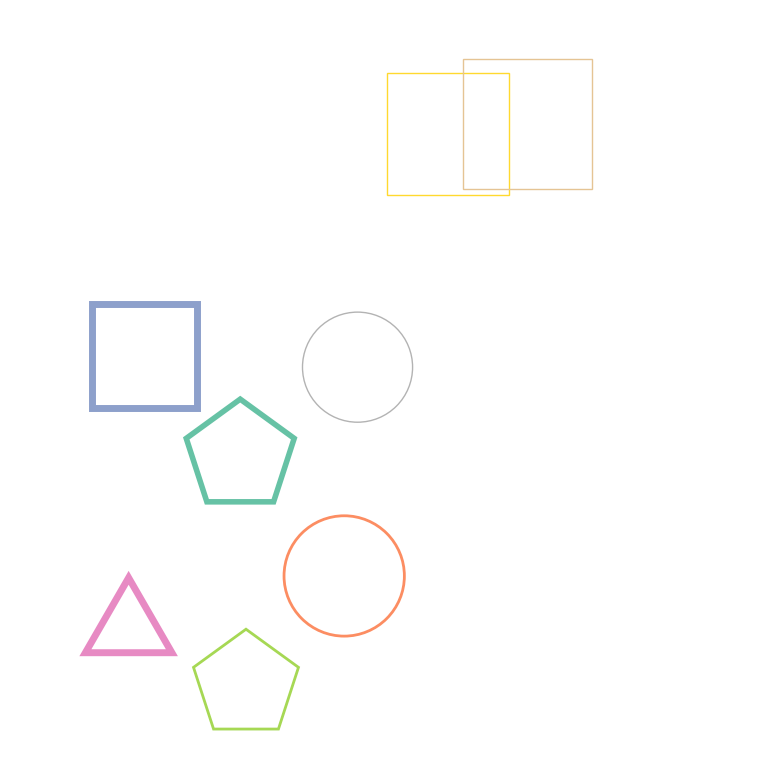[{"shape": "pentagon", "thickness": 2, "radius": 0.37, "center": [0.312, 0.408]}, {"shape": "circle", "thickness": 1, "radius": 0.39, "center": [0.447, 0.252]}, {"shape": "square", "thickness": 2.5, "radius": 0.34, "center": [0.187, 0.538]}, {"shape": "triangle", "thickness": 2.5, "radius": 0.32, "center": [0.167, 0.185]}, {"shape": "pentagon", "thickness": 1, "radius": 0.36, "center": [0.319, 0.111]}, {"shape": "square", "thickness": 0.5, "radius": 0.4, "center": [0.582, 0.826]}, {"shape": "square", "thickness": 0.5, "radius": 0.42, "center": [0.685, 0.839]}, {"shape": "circle", "thickness": 0.5, "radius": 0.36, "center": [0.464, 0.523]}]